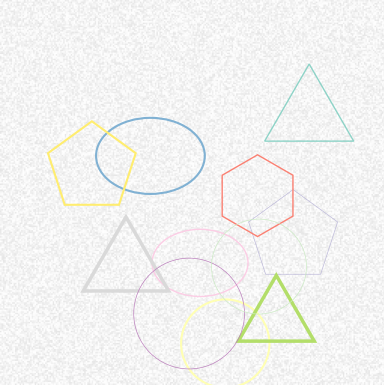[{"shape": "triangle", "thickness": 1, "radius": 0.67, "center": [0.803, 0.7]}, {"shape": "circle", "thickness": 1.5, "radius": 0.57, "center": [0.585, 0.108]}, {"shape": "pentagon", "thickness": 0.5, "radius": 0.61, "center": [0.761, 0.386]}, {"shape": "hexagon", "thickness": 1, "radius": 0.53, "center": [0.669, 0.492]}, {"shape": "oval", "thickness": 1.5, "radius": 0.71, "center": [0.391, 0.595]}, {"shape": "triangle", "thickness": 2.5, "radius": 0.57, "center": [0.718, 0.171]}, {"shape": "oval", "thickness": 1, "radius": 0.62, "center": [0.52, 0.317]}, {"shape": "triangle", "thickness": 2.5, "radius": 0.64, "center": [0.327, 0.308]}, {"shape": "circle", "thickness": 0.5, "radius": 0.72, "center": [0.491, 0.186]}, {"shape": "circle", "thickness": 0.5, "radius": 0.62, "center": [0.673, 0.308]}, {"shape": "pentagon", "thickness": 1.5, "radius": 0.6, "center": [0.239, 0.565]}]